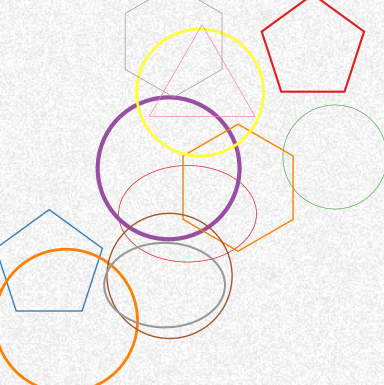[{"shape": "pentagon", "thickness": 1.5, "radius": 0.7, "center": [0.813, 0.875]}, {"shape": "oval", "thickness": 0.5, "radius": 0.9, "center": [0.487, 0.445]}, {"shape": "pentagon", "thickness": 1, "radius": 0.73, "center": [0.128, 0.31]}, {"shape": "circle", "thickness": 0.5, "radius": 0.68, "center": [0.87, 0.592]}, {"shape": "circle", "thickness": 3, "radius": 0.92, "center": [0.438, 0.563]}, {"shape": "circle", "thickness": 2, "radius": 0.93, "center": [0.172, 0.167]}, {"shape": "hexagon", "thickness": 1, "radius": 0.83, "center": [0.618, 0.512]}, {"shape": "circle", "thickness": 2, "radius": 0.82, "center": [0.52, 0.76]}, {"shape": "circle", "thickness": 1, "radius": 0.81, "center": [0.44, 0.283]}, {"shape": "triangle", "thickness": 0.5, "radius": 0.79, "center": [0.525, 0.777]}, {"shape": "oval", "thickness": 1.5, "radius": 0.78, "center": [0.428, 0.26]}, {"shape": "hexagon", "thickness": 0.5, "radius": 0.73, "center": [0.451, 0.893]}]